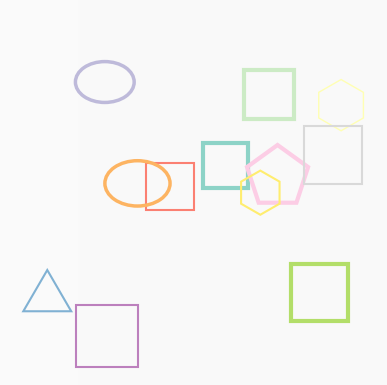[{"shape": "square", "thickness": 3, "radius": 0.29, "center": [0.582, 0.571]}, {"shape": "hexagon", "thickness": 1, "radius": 0.33, "center": [0.88, 0.727]}, {"shape": "oval", "thickness": 2.5, "radius": 0.38, "center": [0.27, 0.787]}, {"shape": "square", "thickness": 1.5, "radius": 0.31, "center": [0.438, 0.515]}, {"shape": "triangle", "thickness": 1.5, "radius": 0.36, "center": [0.122, 0.227]}, {"shape": "oval", "thickness": 2.5, "radius": 0.42, "center": [0.355, 0.524]}, {"shape": "square", "thickness": 3, "radius": 0.37, "center": [0.825, 0.241]}, {"shape": "pentagon", "thickness": 3, "radius": 0.41, "center": [0.716, 0.541]}, {"shape": "square", "thickness": 1.5, "radius": 0.38, "center": [0.859, 0.598]}, {"shape": "square", "thickness": 1.5, "radius": 0.4, "center": [0.277, 0.128]}, {"shape": "square", "thickness": 3, "radius": 0.32, "center": [0.694, 0.754]}, {"shape": "hexagon", "thickness": 1.5, "radius": 0.29, "center": [0.672, 0.5]}]